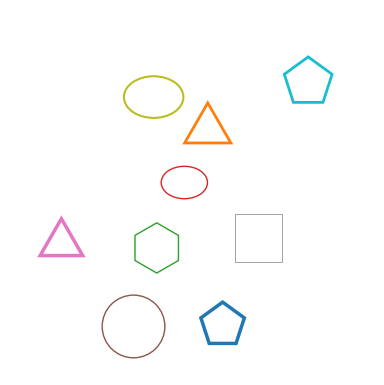[{"shape": "pentagon", "thickness": 2.5, "radius": 0.3, "center": [0.578, 0.156]}, {"shape": "triangle", "thickness": 2, "radius": 0.35, "center": [0.54, 0.663]}, {"shape": "hexagon", "thickness": 1, "radius": 0.33, "center": [0.407, 0.356]}, {"shape": "oval", "thickness": 1, "radius": 0.3, "center": [0.479, 0.526]}, {"shape": "circle", "thickness": 1, "radius": 0.41, "center": [0.347, 0.152]}, {"shape": "triangle", "thickness": 2.5, "radius": 0.32, "center": [0.159, 0.368]}, {"shape": "square", "thickness": 0.5, "radius": 0.31, "center": [0.671, 0.382]}, {"shape": "oval", "thickness": 1.5, "radius": 0.39, "center": [0.399, 0.748]}, {"shape": "pentagon", "thickness": 2, "radius": 0.33, "center": [0.801, 0.787]}]